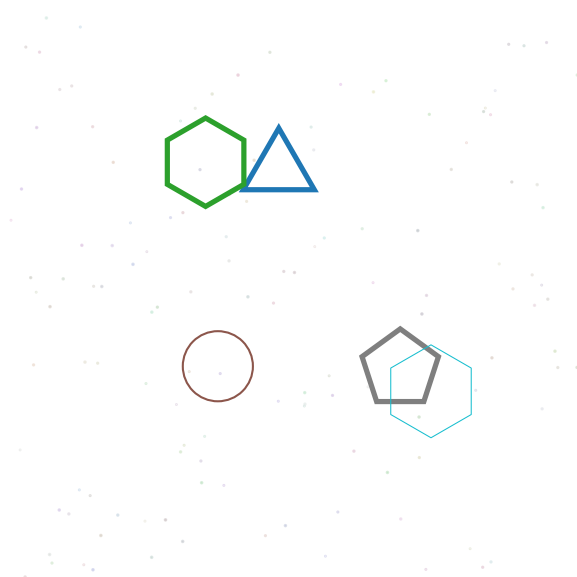[{"shape": "triangle", "thickness": 2.5, "radius": 0.36, "center": [0.483, 0.706]}, {"shape": "hexagon", "thickness": 2.5, "radius": 0.38, "center": [0.356, 0.718]}, {"shape": "circle", "thickness": 1, "radius": 0.3, "center": [0.377, 0.365]}, {"shape": "pentagon", "thickness": 2.5, "radius": 0.35, "center": [0.693, 0.36]}, {"shape": "hexagon", "thickness": 0.5, "radius": 0.4, "center": [0.746, 0.322]}]